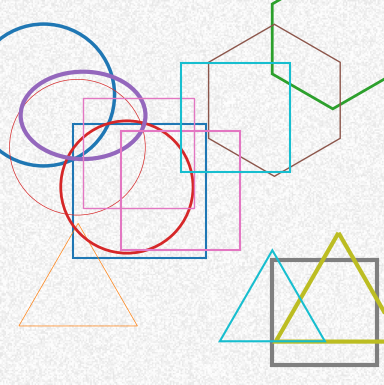[{"shape": "circle", "thickness": 2.5, "radius": 0.92, "center": [0.113, 0.753]}, {"shape": "square", "thickness": 1.5, "radius": 0.87, "center": [0.362, 0.504]}, {"shape": "triangle", "thickness": 0.5, "radius": 0.89, "center": [0.203, 0.242]}, {"shape": "hexagon", "thickness": 2, "radius": 0.91, "center": [0.864, 0.899]}, {"shape": "circle", "thickness": 2, "radius": 0.86, "center": [0.33, 0.514]}, {"shape": "circle", "thickness": 0.5, "radius": 0.88, "center": [0.201, 0.618]}, {"shape": "oval", "thickness": 3, "radius": 0.81, "center": [0.216, 0.7]}, {"shape": "hexagon", "thickness": 1, "radius": 0.99, "center": [0.713, 0.739]}, {"shape": "square", "thickness": 1, "radius": 0.72, "center": [0.36, 0.602]}, {"shape": "square", "thickness": 1.5, "radius": 0.78, "center": [0.469, 0.506]}, {"shape": "square", "thickness": 3, "radius": 0.68, "center": [0.843, 0.188]}, {"shape": "triangle", "thickness": 3, "radius": 0.94, "center": [0.879, 0.207]}, {"shape": "triangle", "thickness": 1.5, "radius": 0.79, "center": [0.707, 0.192]}, {"shape": "square", "thickness": 1.5, "radius": 0.7, "center": [0.612, 0.695]}]